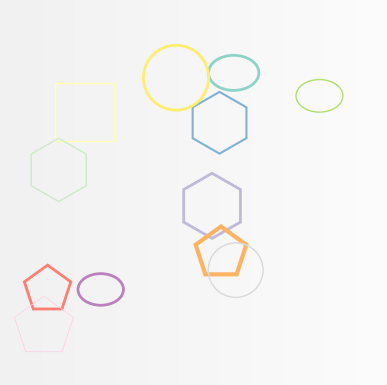[{"shape": "oval", "thickness": 2, "radius": 0.33, "center": [0.603, 0.811]}, {"shape": "square", "thickness": 1, "radius": 0.38, "center": [0.218, 0.71]}, {"shape": "hexagon", "thickness": 2, "radius": 0.42, "center": [0.547, 0.465]}, {"shape": "pentagon", "thickness": 2, "radius": 0.31, "center": [0.123, 0.248]}, {"shape": "hexagon", "thickness": 1.5, "radius": 0.4, "center": [0.567, 0.681]}, {"shape": "pentagon", "thickness": 3, "radius": 0.34, "center": [0.57, 0.343]}, {"shape": "oval", "thickness": 1, "radius": 0.3, "center": [0.824, 0.751]}, {"shape": "pentagon", "thickness": 0.5, "radius": 0.4, "center": [0.113, 0.151]}, {"shape": "circle", "thickness": 1, "radius": 0.35, "center": [0.608, 0.298]}, {"shape": "oval", "thickness": 2, "radius": 0.29, "center": [0.26, 0.248]}, {"shape": "hexagon", "thickness": 1, "radius": 0.41, "center": [0.152, 0.559]}, {"shape": "circle", "thickness": 2, "radius": 0.42, "center": [0.454, 0.798]}]